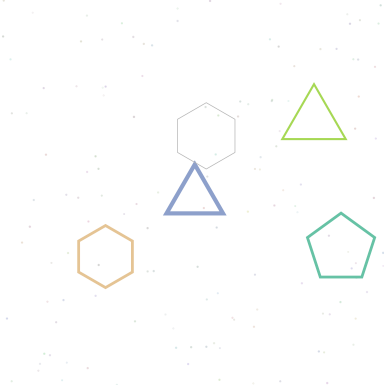[{"shape": "pentagon", "thickness": 2, "radius": 0.46, "center": [0.886, 0.355]}, {"shape": "triangle", "thickness": 3, "radius": 0.42, "center": [0.506, 0.488]}, {"shape": "triangle", "thickness": 1.5, "radius": 0.48, "center": [0.816, 0.686]}, {"shape": "hexagon", "thickness": 2, "radius": 0.4, "center": [0.274, 0.334]}, {"shape": "hexagon", "thickness": 0.5, "radius": 0.43, "center": [0.536, 0.647]}]